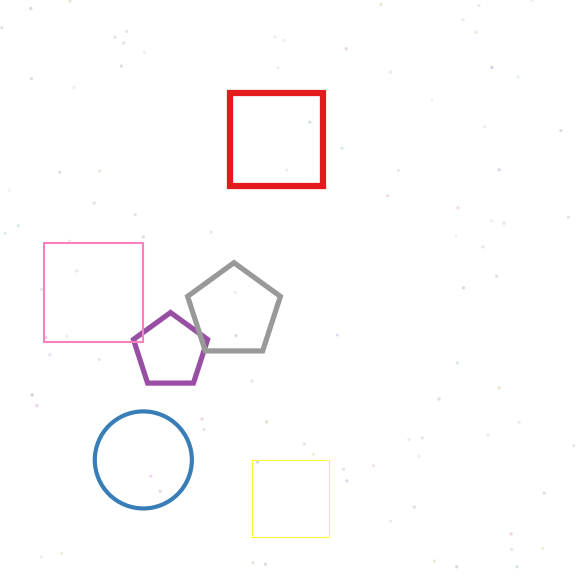[{"shape": "square", "thickness": 3, "radius": 0.4, "center": [0.479, 0.757]}, {"shape": "circle", "thickness": 2, "radius": 0.42, "center": [0.248, 0.203]}, {"shape": "pentagon", "thickness": 2.5, "radius": 0.34, "center": [0.295, 0.39]}, {"shape": "square", "thickness": 0.5, "radius": 0.33, "center": [0.503, 0.135]}, {"shape": "square", "thickness": 1, "radius": 0.43, "center": [0.162, 0.492]}, {"shape": "pentagon", "thickness": 2.5, "radius": 0.42, "center": [0.405, 0.46]}]